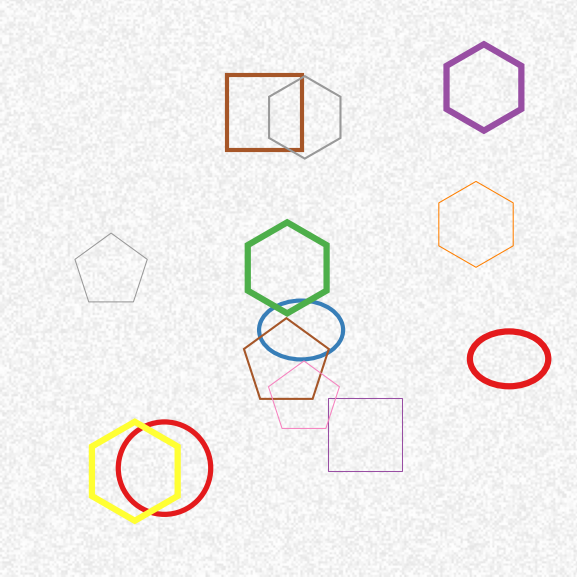[{"shape": "circle", "thickness": 2.5, "radius": 0.4, "center": [0.285, 0.188]}, {"shape": "oval", "thickness": 3, "radius": 0.34, "center": [0.882, 0.378]}, {"shape": "oval", "thickness": 2, "radius": 0.36, "center": [0.521, 0.428]}, {"shape": "hexagon", "thickness": 3, "radius": 0.39, "center": [0.497, 0.535]}, {"shape": "hexagon", "thickness": 3, "radius": 0.37, "center": [0.838, 0.848]}, {"shape": "square", "thickness": 0.5, "radius": 0.32, "center": [0.632, 0.247]}, {"shape": "hexagon", "thickness": 0.5, "radius": 0.37, "center": [0.824, 0.611]}, {"shape": "hexagon", "thickness": 3, "radius": 0.43, "center": [0.233, 0.183]}, {"shape": "square", "thickness": 2, "radius": 0.32, "center": [0.458, 0.804]}, {"shape": "pentagon", "thickness": 1, "radius": 0.39, "center": [0.496, 0.371]}, {"shape": "pentagon", "thickness": 0.5, "radius": 0.32, "center": [0.526, 0.31]}, {"shape": "pentagon", "thickness": 0.5, "radius": 0.33, "center": [0.192, 0.53]}, {"shape": "hexagon", "thickness": 1, "radius": 0.36, "center": [0.528, 0.796]}]